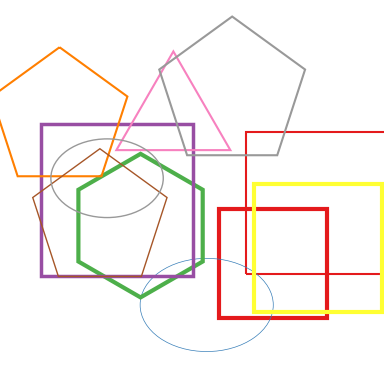[{"shape": "square", "thickness": 1.5, "radius": 0.92, "center": [0.821, 0.473]}, {"shape": "square", "thickness": 3, "radius": 0.7, "center": [0.71, 0.316]}, {"shape": "oval", "thickness": 0.5, "radius": 0.86, "center": [0.537, 0.208]}, {"shape": "hexagon", "thickness": 3, "radius": 0.93, "center": [0.365, 0.414]}, {"shape": "square", "thickness": 2.5, "radius": 0.99, "center": [0.304, 0.481]}, {"shape": "pentagon", "thickness": 1.5, "radius": 0.93, "center": [0.155, 0.692]}, {"shape": "square", "thickness": 3, "radius": 0.83, "center": [0.826, 0.356]}, {"shape": "pentagon", "thickness": 1, "radius": 0.92, "center": [0.259, 0.43]}, {"shape": "triangle", "thickness": 1.5, "radius": 0.85, "center": [0.45, 0.696]}, {"shape": "pentagon", "thickness": 1.5, "radius": 1.0, "center": [0.603, 0.758]}, {"shape": "oval", "thickness": 1, "radius": 0.73, "center": [0.278, 0.537]}]